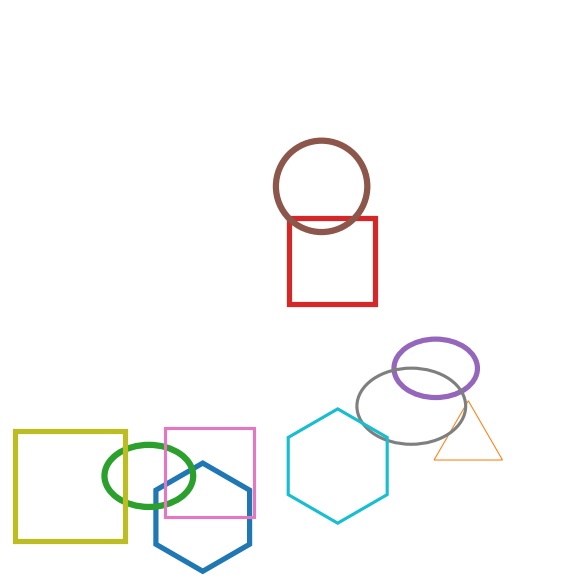[{"shape": "hexagon", "thickness": 2.5, "radius": 0.47, "center": [0.351, 0.104]}, {"shape": "triangle", "thickness": 0.5, "radius": 0.34, "center": [0.811, 0.237]}, {"shape": "oval", "thickness": 3, "radius": 0.38, "center": [0.258, 0.175]}, {"shape": "square", "thickness": 2.5, "radius": 0.37, "center": [0.575, 0.547]}, {"shape": "oval", "thickness": 2.5, "radius": 0.36, "center": [0.754, 0.361]}, {"shape": "circle", "thickness": 3, "radius": 0.4, "center": [0.557, 0.676]}, {"shape": "square", "thickness": 1.5, "radius": 0.39, "center": [0.363, 0.18]}, {"shape": "oval", "thickness": 1.5, "radius": 0.47, "center": [0.712, 0.296]}, {"shape": "square", "thickness": 2.5, "radius": 0.48, "center": [0.121, 0.158]}, {"shape": "hexagon", "thickness": 1.5, "radius": 0.49, "center": [0.585, 0.192]}]